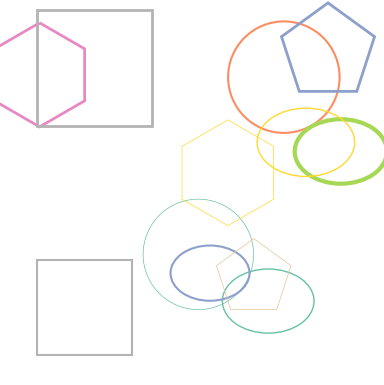[{"shape": "oval", "thickness": 1, "radius": 0.59, "center": [0.697, 0.218]}, {"shape": "circle", "thickness": 0.5, "radius": 0.72, "center": [0.515, 0.339]}, {"shape": "circle", "thickness": 1.5, "radius": 0.72, "center": [0.737, 0.8]}, {"shape": "oval", "thickness": 1.5, "radius": 0.51, "center": [0.546, 0.291]}, {"shape": "pentagon", "thickness": 2, "radius": 0.64, "center": [0.852, 0.865]}, {"shape": "hexagon", "thickness": 2, "radius": 0.68, "center": [0.103, 0.806]}, {"shape": "oval", "thickness": 3, "radius": 0.6, "center": [0.885, 0.607]}, {"shape": "oval", "thickness": 1, "radius": 0.63, "center": [0.795, 0.63]}, {"shape": "hexagon", "thickness": 0.5, "radius": 0.69, "center": [0.592, 0.551]}, {"shape": "pentagon", "thickness": 0.5, "radius": 0.51, "center": [0.659, 0.279]}, {"shape": "square", "thickness": 1.5, "radius": 0.62, "center": [0.219, 0.202]}, {"shape": "square", "thickness": 2, "radius": 0.75, "center": [0.246, 0.823]}]